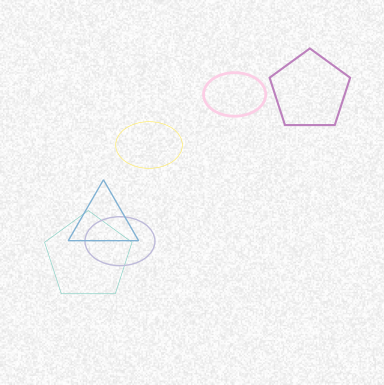[{"shape": "pentagon", "thickness": 0.5, "radius": 0.6, "center": [0.229, 0.334]}, {"shape": "oval", "thickness": 1, "radius": 0.45, "center": [0.312, 0.373]}, {"shape": "triangle", "thickness": 1, "radius": 0.53, "center": [0.269, 0.428]}, {"shape": "oval", "thickness": 2, "radius": 0.4, "center": [0.609, 0.755]}, {"shape": "pentagon", "thickness": 1.5, "radius": 0.55, "center": [0.805, 0.764]}, {"shape": "oval", "thickness": 0.5, "radius": 0.43, "center": [0.387, 0.623]}]